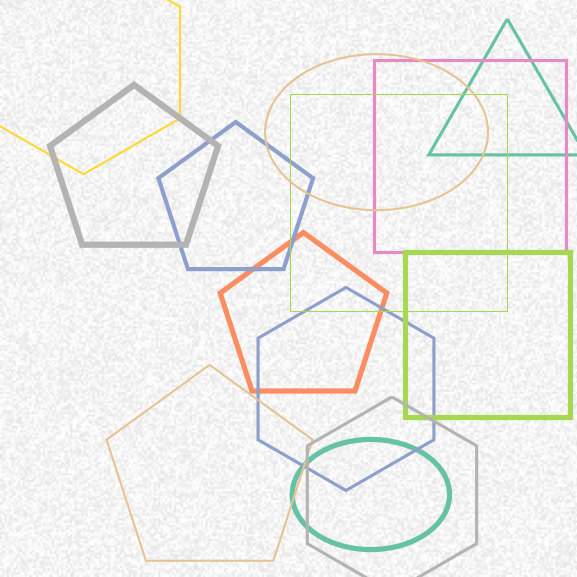[{"shape": "triangle", "thickness": 1.5, "radius": 0.79, "center": [0.878, 0.809]}, {"shape": "oval", "thickness": 2.5, "radius": 0.68, "center": [0.642, 0.143]}, {"shape": "pentagon", "thickness": 2.5, "radius": 0.76, "center": [0.526, 0.445]}, {"shape": "pentagon", "thickness": 2, "radius": 0.7, "center": [0.408, 0.647]}, {"shape": "hexagon", "thickness": 1.5, "radius": 0.88, "center": [0.599, 0.326]}, {"shape": "square", "thickness": 1.5, "radius": 0.83, "center": [0.814, 0.73]}, {"shape": "square", "thickness": 2.5, "radius": 0.71, "center": [0.844, 0.42]}, {"shape": "square", "thickness": 0.5, "radius": 0.94, "center": [0.689, 0.649]}, {"shape": "hexagon", "thickness": 1, "radius": 0.97, "center": [0.144, 0.891]}, {"shape": "oval", "thickness": 1, "radius": 0.97, "center": [0.652, 0.77]}, {"shape": "pentagon", "thickness": 1, "radius": 0.94, "center": [0.363, 0.18]}, {"shape": "pentagon", "thickness": 3, "radius": 0.76, "center": [0.232, 0.699]}, {"shape": "hexagon", "thickness": 1.5, "radius": 0.85, "center": [0.679, 0.142]}]